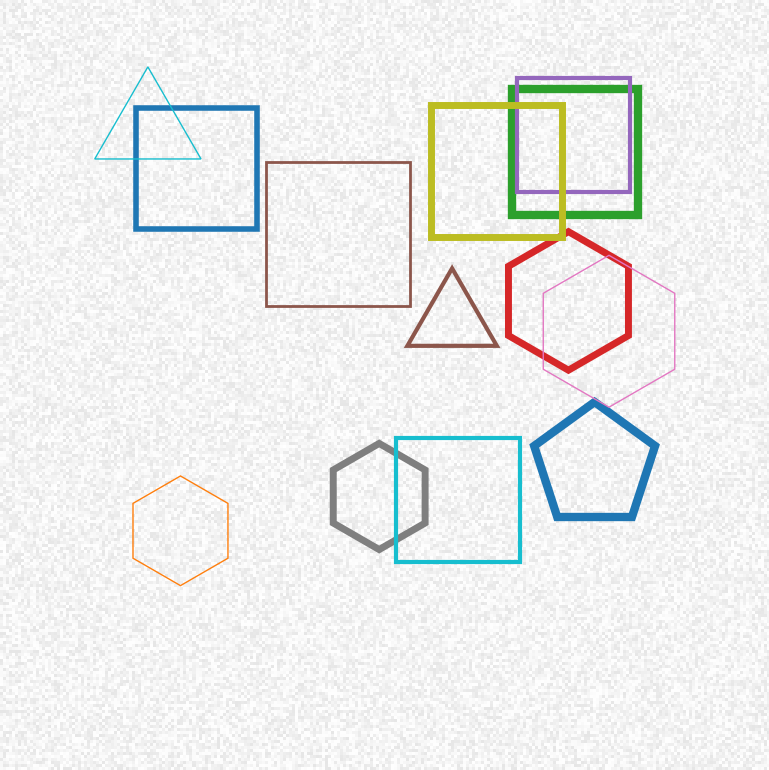[{"shape": "square", "thickness": 2, "radius": 0.39, "center": [0.255, 0.781]}, {"shape": "pentagon", "thickness": 3, "radius": 0.41, "center": [0.772, 0.395]}, {"shape": "hexagon", "thickness": 0.5, "radius": 0.36, "center": [0.234, 0.311]}, {"shape": "square", "thickness": 3, "radius": 0.41, "center": [0.746, 0.802]}, {"shape": "hexagon", "thickness": 2.5, "radius": 0.45, "center": [0.738, 0.609]}, {"shape": "square", "thickness": 1.5, "radius": 0.37, "center": [0.745, 0.825]}, {"shape": "square", "thickness": 1, "radius": 0.47, "center": [0.439, 0.696]}, {"shape": "triangle", "thickness": 1.5, "radius": 0.34, "center": [0.587, 0.584]}, {"shape": "hexagon", "thickness": 0.5, "radius": 0.49, "center": [0.791, 0.57]}, {"shape": "hexagon", "thickness": 2.5, "radius": 0.34, "center": [0.492, 0.355]}, {"shape": "square", "thickness": 2.5, "radius": 0.43, "center": [0.645, 0.778]}, {"shape": "square", "thickness": 1.5, "radius": 0.4, "center": [0.595, 0.35]}, {"shape": "triangle", "thickness": 0.5, "radius": 0.4, "center": [0.192, 0.833]}]